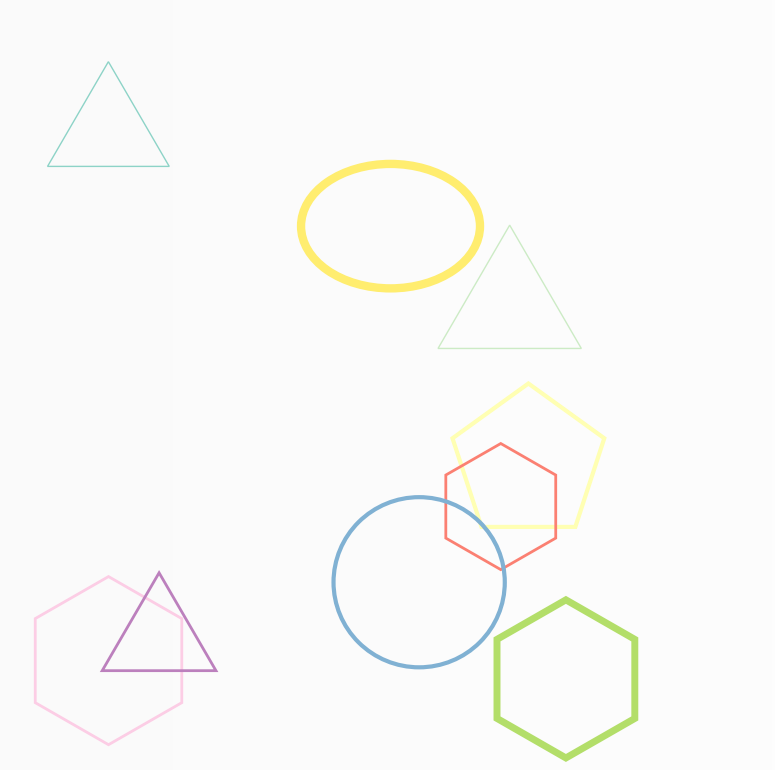[{"shape": "triangle", "thickness": 0.5, "radius": 0.45, "center": [0.14, 0.829]}, {"shape": "pentagon", "thickness": 1.5, "radius": 0.51, "center": [0.682, 0.399]}, {"shape": "hexagon", "thickness": 1, "radius": 0.41, "center": [0.646, 0.342]}, {"shape": "circle", "thickness": 1.5, "radius": 0.55, "center": [0.541, 0.244]}, {"shape": "hexagon", "thickness": 2.5, "radius": 0.51, "center": [0.73, 0.118]}, {"shape": "hexagon", "thickness": 1, "radius": 0.55, "center": [0.14, 0.142]}, {"shape": "triangle", "thickness": 1, "radius": 0.42, "center": [0.205, 0.171]}, {"shape": "triangle", "thickness": 0.5, "radius": 0.53, "center": [0.658, 0.601]}, {"shape": "oval", "thickness": 3, "radius": 0.58, "center": [0.504, 0.706]}]